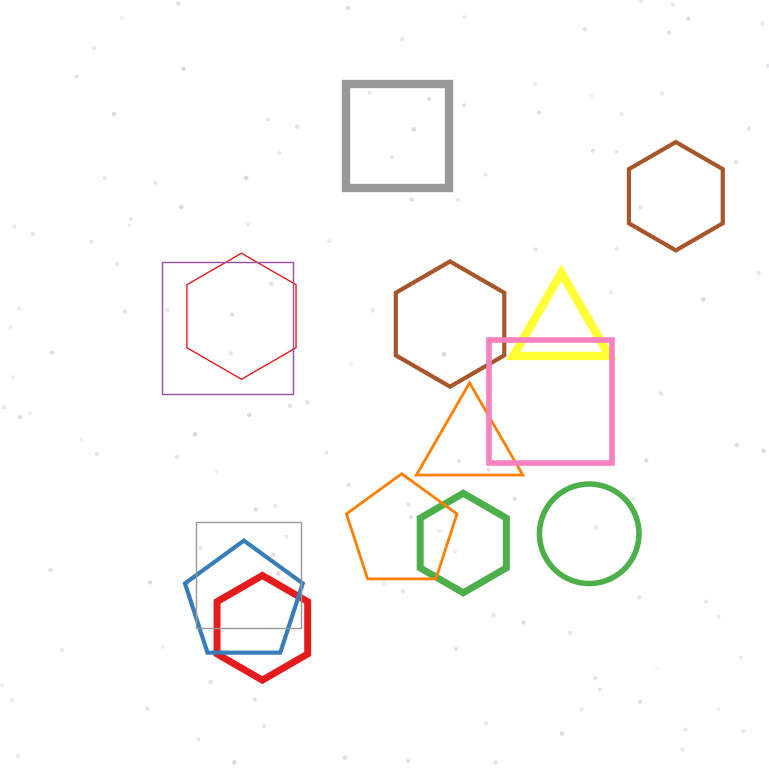[{"shape": "hexagon", "thickness": 0.5, "radius": 0.41, "center": [0.314, 0.589]}, {"shape": "hexagon", "thickness": 2.5, "radius": 0.34, "center": [0.341, 0.185]}, {"shape": "pentagon", "thickness": 1.5, "radius": 0.4, "center": [0.317, 0.217]}, {"shape": "circle", "thickness": 2, "radius": 0.32, "center": [0.765, 0.307]}, {"shape": "hexagon", "thickness": 2.5, "radius": 0.32, "center": [0.602, 0.295]}, {"shape": "square", "thickness": 0.5, "radius": 0.43, "center": [0.295, 0.574]}, {"shape": "triangle", "thickness": 1, "radius": 0.4, "center": [0.61, 0.423]}, {"shape": "pentagon", "thickness": 1, "radius": 0.38, "center": [0.522, 0.309]}, {"shape": "triangle", "thickness": 3, "radius": 0.36, "center": [0.729, 0.574]}, {"shape": "hexagon", "thickness": 1.5, "radius": 0.41, "center": [0.584, 0.579]}, {"shape": "hexagon", "thickness": 1.5, "radius": 0.35, "center": [0.878, 0.745]}, {"shape": "square", "thickness": 2, "radius": 0.4, "center": [0.716, 0.479]}, {"shape": "square", "thickness": 0.5, "radius": 0.34, "center": [0.323, 0.253]}, {"shape": "square", "thickness": 3, "radius": 0.34, "center": [0.516, 0.824]}]